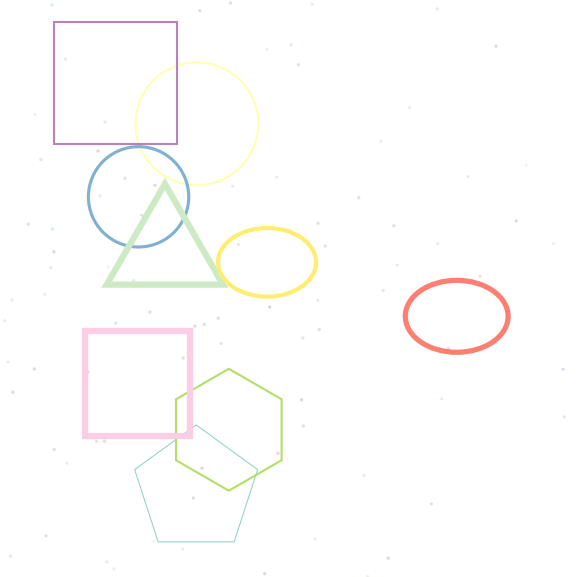[{"shape": "pentagon", "thickness": 0.5, "radius": 0.56, "center": [0.34, 0.151]}, {"shape": "circle", "thickness": 1, "radius": 0.53, "center": [0.341, 0.785]}, {"shape": "oval", "thickness": 2.5, "radius": 0.45, "center": [0.791, 0.451]}, {"shape": "circle", "thickness": 1.5, "radius": 0.43, "center": [0.24, 0.658]}, {"shape": "hexagon", "thickness": 1, "radius": 0.53, "center": [0.396, 0.255]}, {"shape": "square", "thickness": 3, "radius": 0.45, "center": [0.238, 0.336]}, {"shape": "square", "thickness": 1, "radius": 0.53, "center": [0.2, 0.856]}, {"shape": "triangle", "thickness": 3, "radius": 0.58, "center": [0.286, 0.564]}, {"shape": "oval", "thickness": 2, "radius": 0.42, "center": [0.462, 0.545]}]